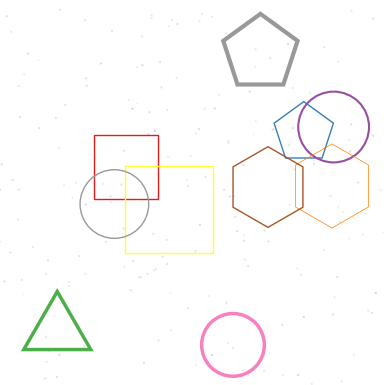[{"shape": "square", "thickness": 1, "radius": 0.41, "center": [0.327, 0.567]}, {"shape": "pentagon", "thickness": 1, "radius": 0.4, "center": [0.789, 0.655]}, {"shape": "triangle", "thickness": 2.5, "radius": 0.5, "center": [0.149, 0.142]}, {"shape": "circle", "thickness": 1.5, "radius": 0.46, "center": [0.867, 0.67]}, {"shape": "hexagon", "thickness": 0.5, "radius": 0.55, "center": [0.862, 0.517]}, {"shape": "square", "thickness": 1, "radius": 0.57, "center": [0.438, 0.456]}, {"shape": "hexagon", "thickness": 1, "radius": 0.52, "center": [0.696, 0.514]}, {"shape": "circle", "thickness": 2.5, "radius": 0.41, "center": [0.605, 0.104]}, {"shape": "circle", "thickness": 1, "radius": 0.45, "center": [0.297, 0.47]}, {"shape": "pentagon", "thickness": 3, "radius": 0.51, "center": [0.676, 0.863]}]